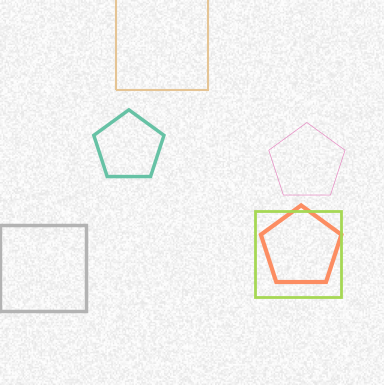[{"shape": "pentagon", "thickness": 2.5, "radius": 0.48, "center": [0.335, 0.619]}, {"shape": "pentagon", "thickness": 3, "radius": 0.55, "center": [0.782, 0.357]}, {"shape": "pentagon", "thickness": 0.5, "radius": 0.52, "center": [0.797, 0.578]}, {"shape": "square", "thickness": 2, "radius": 0.56, "center": [0.775, 0.341]}, {"shape": "square", "thickness": 1.5, "radius": 0.6, "center": [0.421, 0.885]}, {"shape": "square", "thickness": 2.5, "radius": 0.56, "center": [0.111, 0.305]}]